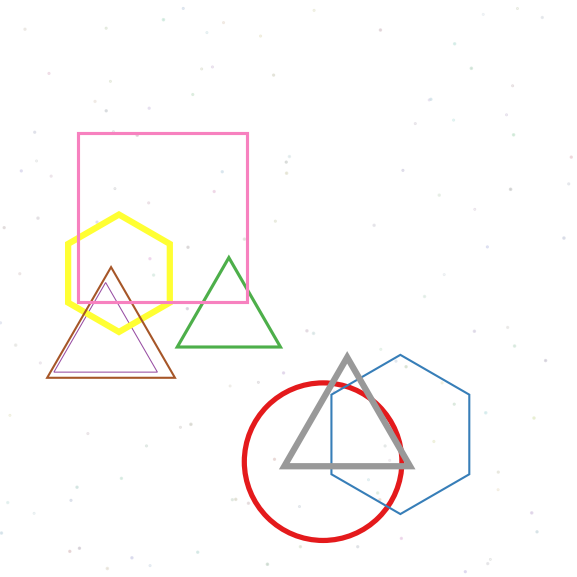[{"shape": "circle", "thickness": 2.5, "radius": 0.68, "center": [0.559, 0.2]}, {"shape": "hexagon", "thickness": 1, "radius": 0.69, "center": [0.693, 0.247]}, {"shape": "triangle", "thickness": 1.5, "radius": 0.52, "center": [0.396, 0.45]}, {"shape": "triangle", "thickness": 0.5, "radius": 0.52, "center": [0.183, 0.406]}, {"shape": "hexagon", "thickness": 3, "radius": 0.51, "center": [0.206, 0.526]}, {"shape": "triangle", "thickness": 1, "radius": 0.64, "center": [0.192, 0.409]}, {"shape": "square", "thickness": 1.5, "radius": 0.73, "center": [0.281, 0.623]}, {"shape": "triangle", "thickness": 3, "radius": 0.63, "center": [0.601, 0.255]}]